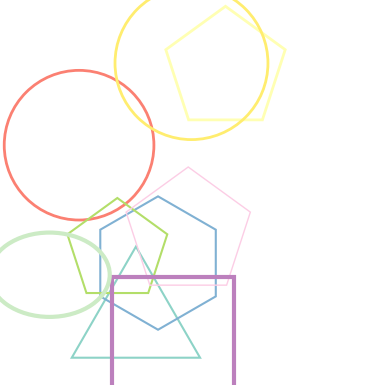[{"shape": "triangle", "thickness": 1.5, "radius": 0.96, "center": [0.353, 0.167]}, {"shape": "pentagon", "thickness": 2, "radius": 0.82, "center": [0.586, 0.821]}, {"shape": "circle", "thickness": 2, "radius": 0.97, "center": [0.205, 0.623]}, {"shape": "hexagon", "thickness": 1.5, "radius": 0.87, "center": [0.41, 0.317]}, {"shape": "pentagon", "thickness": 1.5, "radius": 0.68, "center": [0.305, 0.349]}, {"shape": "pentagon", "thickness": 1, "radius": 0.85, "center": [0.489, 0.397]}, {"shape": "square", "thickness": 3, "radius": 0.8, "center": [0.449, 0.122]}, {"shape": "oval", "thickness": 3, "radius": 0.78, "center": [0.129, 0.286]}, {"shape": "circle", "thickness": 2, "radius": 0.99, "center": [0.497, 0.836]}]